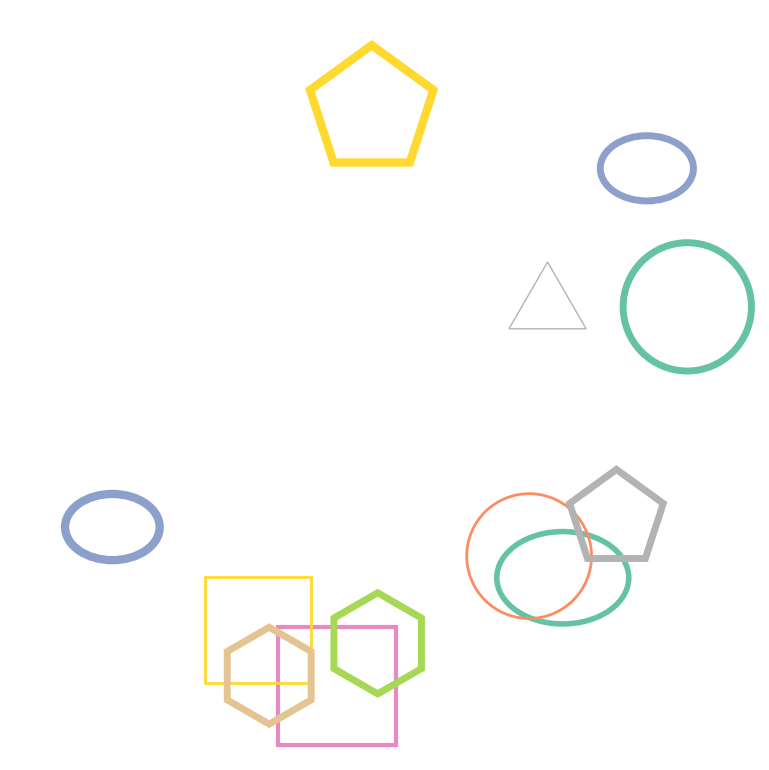[{"shape": "oval", "thickness": 2, "radius": 0.43, "center": [0.731, 0.25]}, {"shape": "circle", "thickness": 2.5, "radius": 0.42, "center": [0.893, 0.601]}, {"shape": "circle", "thickness": 1, "radius": 0.41, "center": [0.687, 0.278]}, {"shape": "oval", "thickness": 2.5, "radius": 0.3, "center": [0.84, 0.781]}, {"shape": "oval", "thickness": 3, "radius": 0.31, "center": [0.146, 0.316]}, {"shape": "square", "thickness": 1.5, "radius": 0.38, "center": [0.438, 0.109]}, {"shape": "hexagon", "thickness": 2.5, "radius": 0.33, "center": [0.491, 0.165]}, {"shape": "square", "thickness": 1, "radius": 0.34, "center": [0.335, 0.182]}, {"shape": "pentagon", "thickness": 3, "radius": 0.42, "center": [0.483, 0.857]}, {"shape": "hexagon", "thickness": 2.5, "radius": 0.31, "center": [0.35, 0.122]}, {"shape": "pentagon", "thickness": 2.5, "radius": 0.32, "center": [0.801, 0.326]}, {"shape": "triangle", "thickness": 0.5, "radius": 0.29, "center": [0.711, 0.602]}]